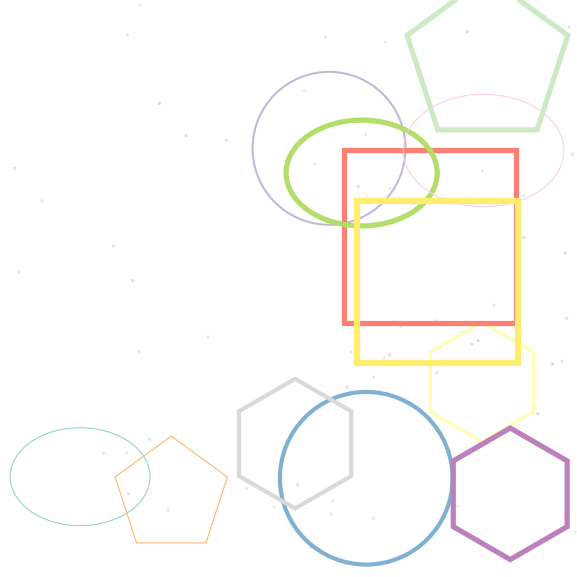[{"shape": "oval", "thickness": 0.5, "radius": 0.61, "center": [0.139, 0.174]}, {"shape": "hexagon", "thickness": 1.5, "radius": 0.52, "center": [0.834, 0.338]}, {"shape": "circle", "thickness": 1, "radius": 0.66, "center": [0.57, 0.742]}, {"shape": "square", "thickness": 2.5, "radius": 0.75, "center": [0.744, 0.59]}, {"shape": "circle", "thickness": 2, "radius": 0.75, "center": [0.634, 0.171]}, {"shape": "pentagon", "thickness": 0.5, "radius": 0.51, "center": [0.297, 0.142]}, {"shape": "oval", "thickness": 2.5, "radius": 0.65, "center": [0.626, 0.7]}, {"shape": "oval", "thickness": 0.5, "radius": 0.7, "center": [0.837, 0.739]}, {"shape": "hexagon", "thickness": 2, "radius": 0.56, "center": [0.511, 0.231]}, {"shape": "hexagon", "thickness": 2.5, "radius": 0.57, "center": [0.883, 0.144]}, {"shape": "pentagon", "thickness": 2.5, "radius": 0.73, "center": [0.844, 0.893]}, {"shape": "square", "thickness": 3, "radius": 0.7, "center": [0.758, 0.51]}]